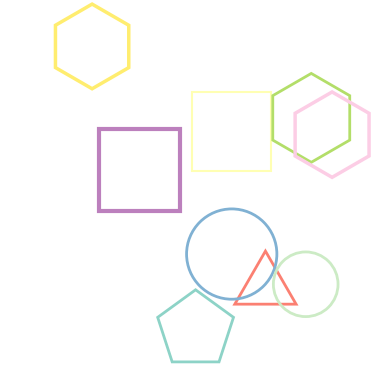[{"shape": "pentagon", "thickness": 2, "radius": 0.52, "center": [0.508, 0.144]}, {"shape": "square", "thickness": 1.5, "radius": 0.51, "center": [0.6, 0.66]}, {"shape": "triangle", "thickness": 2, "radius": 0.46, "center": [0.689, 0.256]}, {"shape": "circle", "thickness": 2, "radius": 0.59, "center": [0.602, 0.34]}, {"shape": "hexagon", "thickness": 2, "radius": 0.58, "center": [0.808, 0.694]}, {"shape": "hexagon", "thickness": 2.5, "radius": 0.55, "center": [0.863, 0.65]}, {"shape": "square", "thickness": 3, "radius": 0.53, "center": [0.362, 0.558]}, {"shape": "circle", "thickness": 2, "radius": 0.42, "center": [0.794, 0.262]}, {"shape": "hexagon", "thickness": 2.5, "radius": 0.55, "center": [0.239, 0.879]}]